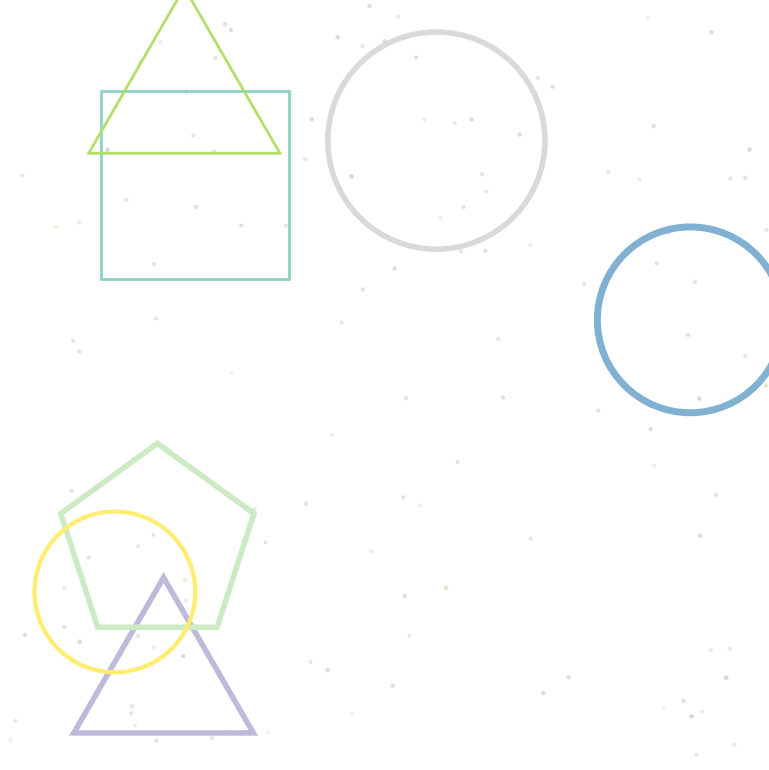[{"shape": "square", "thickness": 1, "radius": 0.61, "center": [0.253, 0.759]}, {"shape": "triangle", "thickness": 2, "radius": 0.67, "center": [0.212, 0.115]}, {"shape": "circle", "thickness": 2.5, "radius": 0.6, "center": [0.896, 0.585]}, {"shape": "triangle", "thickness": 1, "radius": 0.72, "center": [0.239, 0.873]}, {"shape": "circle", "thickness": 2, "radius": 0.71, "center": [0.567, 0.817]}, {"shape": "pentagon", "thickness": 2, "radius": 0.66, "center": [0.204, 0.292]}, {"shape": "circle", "thickness": 1.5, "radius": 0.52, "center": [0.149, 0.231]}]